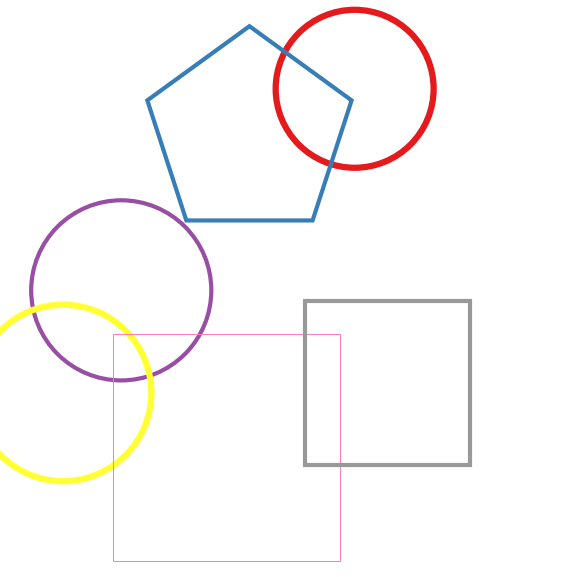[{"shape": "circle", "thickness": 3, "radius": 0.68, "center": [0.614, 0.845]}, {"shape": "pentagon", "thickness": 2, "radius": 0.93, "center": [0.432, 0.768]}, {"shape": "circle", "thickness": 2, "radius": 0.78, "center": [0.21, 0.496]}, {"shape": "circle", "thickness": 3, "radius": 0.76, "center": [0.109, 0.319]}, {"shape": "square", "thickness": 0.5, "radius": 0.98, "center": [0.392, 0.224]}, {"shape": "square", "thickness": 2, "radius": 0.71, "center": [0.671, 0.336]}]